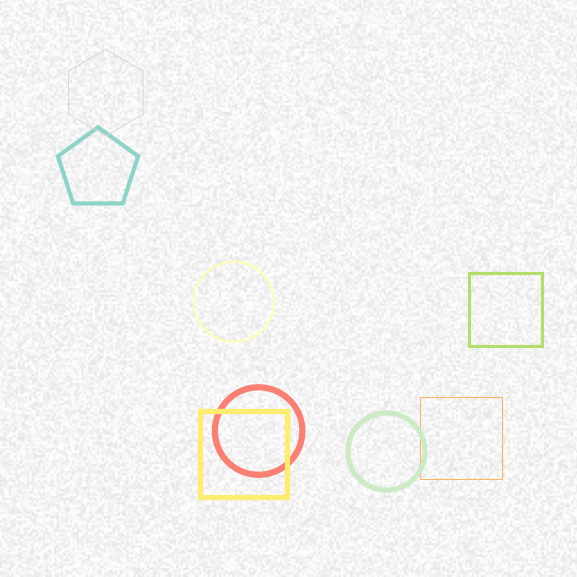[{"shape": "pentagon", "thickness": 2, "radius": 0.37, "center": [0.17, 0.706]}, {"shape": "circle", "thickness": 1, "radius": 0.35, "center": [0.405, 0.477]}, {"shape": "circle", "thickness": 3, "radius": 0.38, "center": [0.448, 0.253]}, {"shape": "square", "thickness": 0.5, "radius": 0.36, "center": [0.799, 0.241]}, {"shape": "square", "thickness": 1.5, "radius": 0.31, "center": [0.875, 0.463]}, {"shape": "hexagon", "thickness": 0.5, "radius": 0.37, "center": [0.183, 0.839]}, {"shape": "circle", "thickness": 2.5, "radius": 0.33, "center": [0.669, 0.217]}, {"shape": "square", "thickness": 2.5, "radius": 0.37, "center": [0.422, 0.213]}]